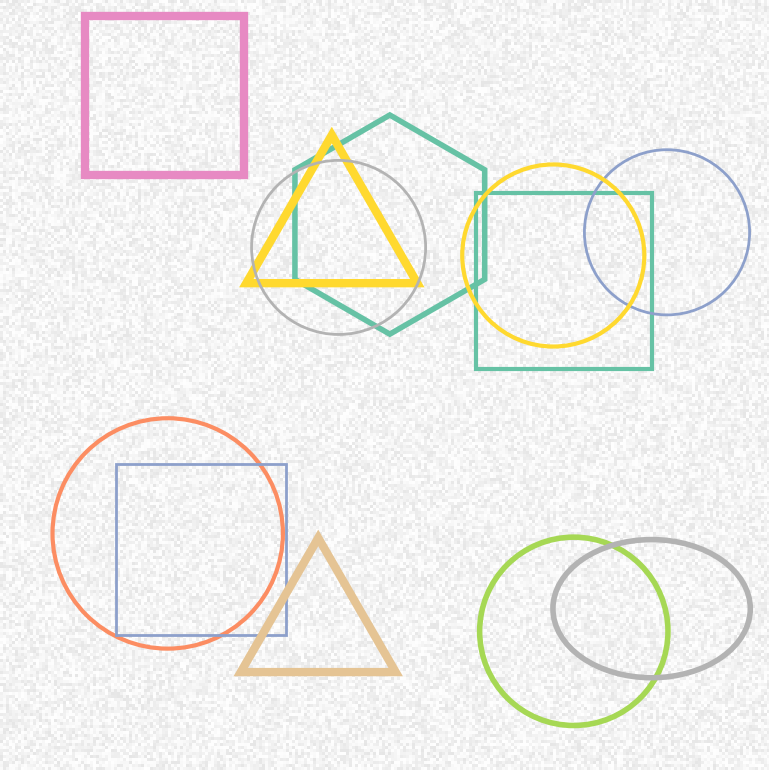[{"shape": "hexagon", "thickness": 2, "radius": 0.71, "center": [0.506, 0.708]}, {"shape": "square", "thickness": 1.5, "radius": 0.57, "center": [0.732, 0.635]}, {"shape": "circle", "thickness": 1.5, "radius": 0.75, "center": [0.218, 0.307]}, {"shape": "circle", "thickness": 1, "radius": 0.54, "center": [0.866, 0.698]}, {"shape": "square", "thickness": 1, "radius": 0.55, "center": [0.261, 0.286]}, {"shape": "square", "thickness": 3, "radius": 0.52, "center": [0.213, 0.876]}, {"shape": "circle", "thickness": 2, "radius": 0.61, "center": [0.745, 0.18]}, {"shape": "triangle", "thickness": 3, "radius": 0.64, "center": [0.431, 0.696]}, {"shape": "circle", "thickness": 1.5, "radius": 0.59, "center": [0.719, 0.668]}, {"shape": "triangle", "thickness": 3, "radius": 0.58, "center": [0.413, 0.185]}, {"shape": "circle", "thickness": 1, "radius": 0.57, "center": [0.44, 0.679]}, {"shape": "oval", "thickness": 2, "radius": 0.64, "center": [0.846, 0.21]}]